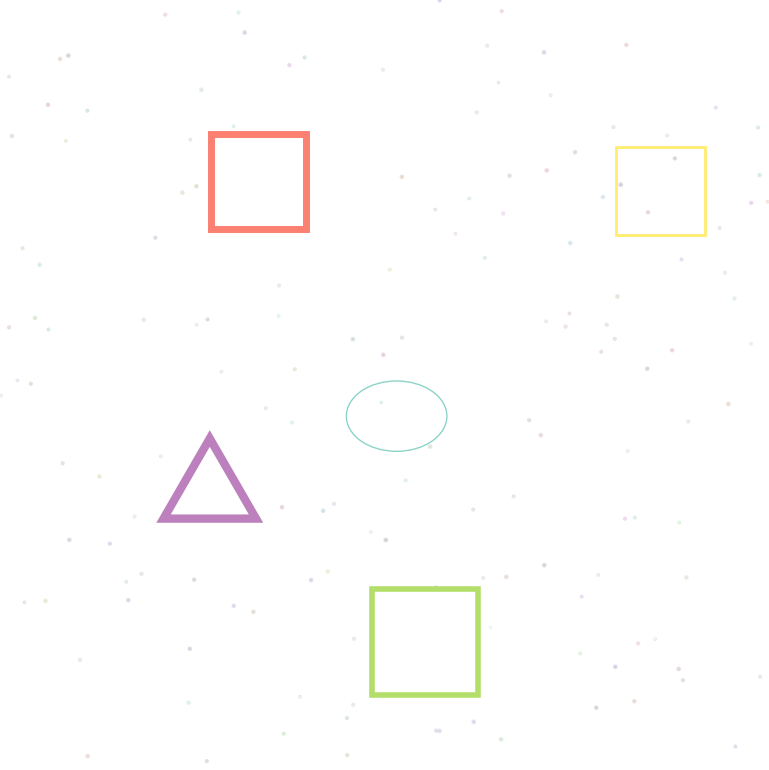[{"shape": "oval", "thickness": 0.5, "radius": 0.33, "center": [0.515, 0.46]}, {"shape": "square", "thickness": 2.5, "radius": 0.31, "center": [0.336, 0.764]}, {"shape": "square", "thickness": 2, "radius": 0.35, "center": [0.552, 0.166]}, {"shape": "triangle", "thickness": 3, "radius": 0.35, "center": [0.272, 0.361]}, {"shape": "square", "thickness": 1, "radius": 0.29, "center": [0.858, 0.752]}]